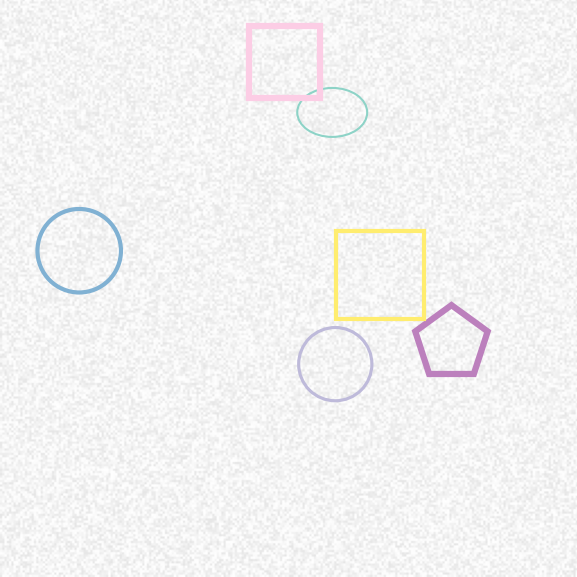[{"shape": "oval", "thickness": 1, "radius": 0.3, "center": [0.575, 0.804]}, {"shape": "circle", "thickness": 1.5, "radius": 0.32, "center": [0.581, 0.369]}, {"shape": "circle", "thickness": 2, "radius": 0.36, "center": [0.137, 0.565]}, {"shape": "square", "thickness": 3, "radius": 0.31, "center": [0.493, 0.892]}, {"shape": "pentagon", "thickness": 3, "radius": 0.33, "center": [0.782, 0.405]}, {"shape": "square", "thickness": 2, "radius": 0.38, "center": [0.659, 0.522]}]